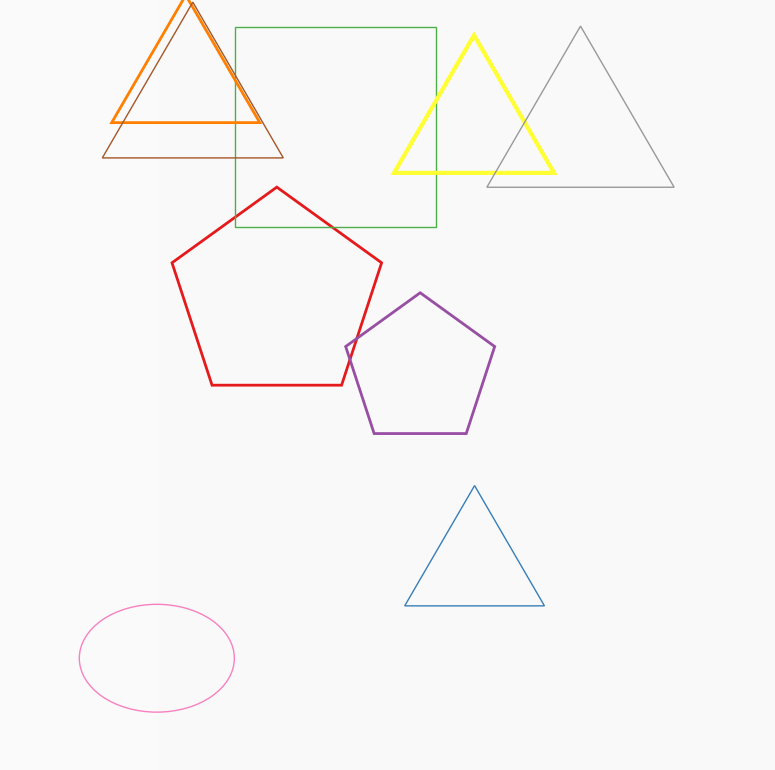[{"shape": "pentagon", "thickness": 1, "radius": 0.71, "center": [0.357, 0.615]}, {"shape": "triangle", "thickness": 0.5, "radius": 0.52, "center": [0.612, 0.265]}, {"shape": "square", "thickness": 0.5, "radius": 0.65, "center": [0.433, 0.835]}, {"shape": "pentagon", "thickness": 1, "radius": 0.51, "center": [0.542, 0.519]}, {"shape": "triangle", "thickness": 1, "radius": 0.55, "center": [0.24, 0.896]}, {"shape": "triangle", "thickness": 1.5, "radius": 0.6, "center": [0.612, 0.835]}, {"shape": "triangle", "thickness": 0.5, "radius": 0.67, "center": [0.249, 0.862]}, {"shape": "oval", "thickness": 0.5, "radius": 0.5, "center": [0.202, 0.145]}, {"shape": "triangle", "thickness": 0.5, "radius": 0.7, "center": [0.749, 0.827]}]